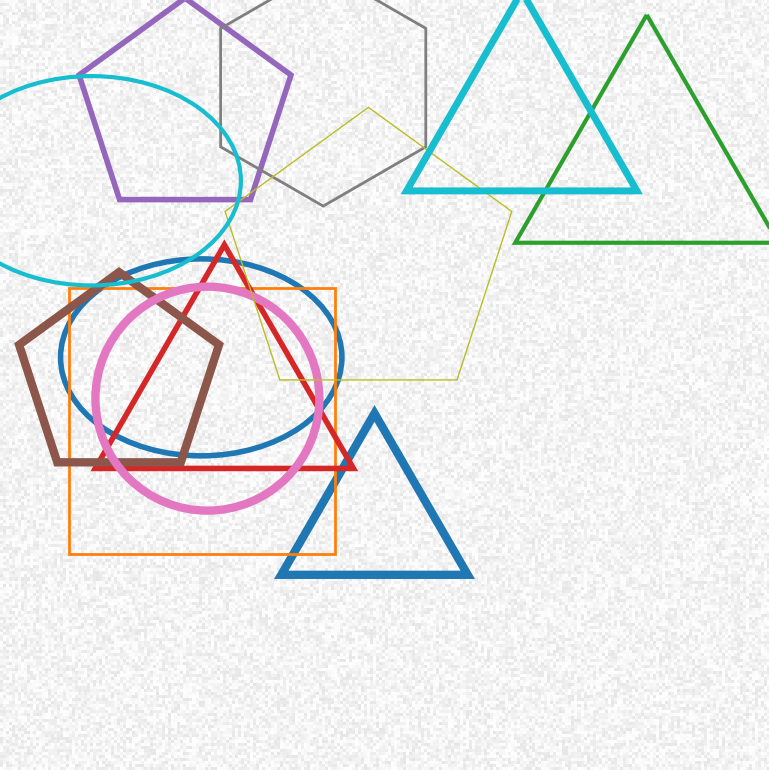[{"shape": "triangle", "thickness": 3, "radius": 0.7, "center": [0.486, 0.323]}, {"shape": "oval", "thickness": 2, "radius": 0.91, "center": [0.261, 0.536]}, {"shape": "square", "thickness": 1, "radius": 0.86, "center": [0.262, 0.453]}, {"shape": "triangle", "thickness": 1.5, "radius": 0.99, "center": [0.84, 0.783]}, {"shape": "triangle", "thickness": 2, "radius": 0.97, "center": [0.291, 0.488]}, {"shape": "pentagon", "thickness": 2, "radius": 0.72, "center": [0.24, 0.858]}, {"shape": "pentagon", "thickness": 3, "radius": 0.68, "center": [0.155, 0.51]}, {"shape": "circle", "thickness": 3, "radius": 0.73, "center": [0.269, 0.482]}, {"shape": "hexagon", "thickness": 1, "radius": 0.77, "center": [0.42, 0.886]}, {"shape": "pentagon", "thickness": 0.5, "radius": 0.98, "center": [0.478, 0.665]}, {"shape": "triangle", "thickness": 2.5, "radius": 0.86, "center": [0.678, 0.838]}, {"shape": "oval", "thickness": 1.5, "radius": 0.97, "center": [0.119, 0.765]}]